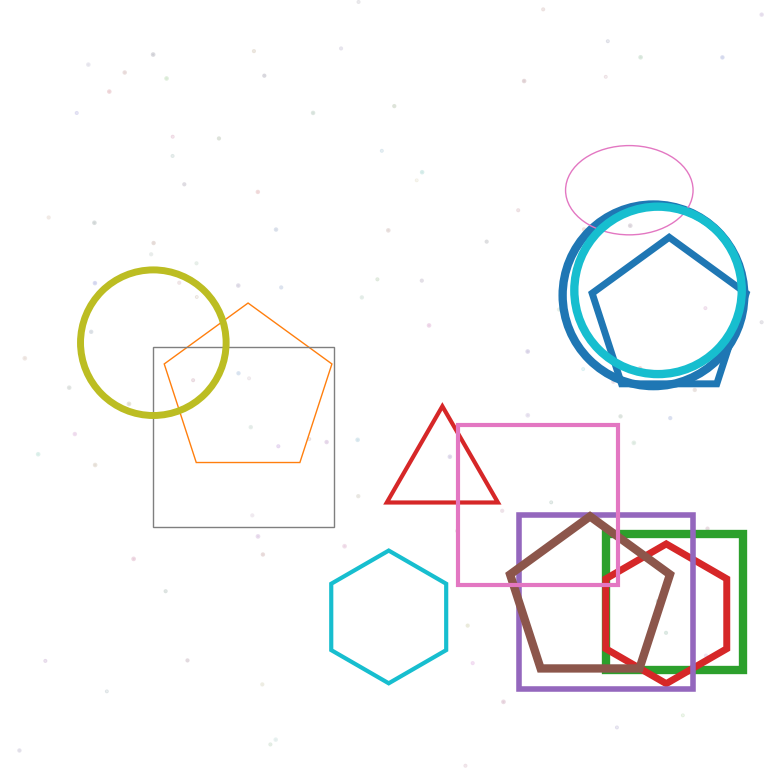[{"shape": "circle", "thickness": 3, "radius": 0.59, "center": [0.849, 0.616]}, {"shape": "pentagon", "thickness": 2.5, "radius": 0.53, "center": [0.869, 0.587]}, {"shape": "pentagon", "thickness": 0.5, "radius": 0.57, "center": [0.322, 0.492]}, {"shape": "square", "thickness": 3, "radius": 0.44, "center": [0.876, 0.218]}, {"shape": "hexagon", "thickness": 2.5, "radius": 0.45, "center": [0.865, 0.203]}, {"shape": "triangle", "thickness": 1.5, "radius": 0.42, "center": [0.574, 0.389]}, {"shape": "square", "thickness": 2, "radius": 0.56, "center": [0.787, 0.218]}, {"shape": "pentagon", "thickness": 3, "radius": 0.55, "center": [0.766, 0.22]}, {"shape": "oval", "thickness": 0.5, "radius": 0.41, "center": [0.817, 0.753]}, {"shape": "square", "thickness": 1.5, "radius": 0.52, "center": [0.699, 0.344]}, {"shape": "square", "thickness": 0.5, "radius": 0.59, "center": [0.316, 0.433]}, {"shape": "circle", "thickness": 2.5, "radius": 0.47, "center": [0.199, 0.555]}, {"shape": "hexagon", "thickness": 1.5, "radius": 0.43, "center": [0.505, 0.199]}, {"shape": "circle", "thickness": 3, "radius": 0.54, "center": [0.855, 0.623]}]